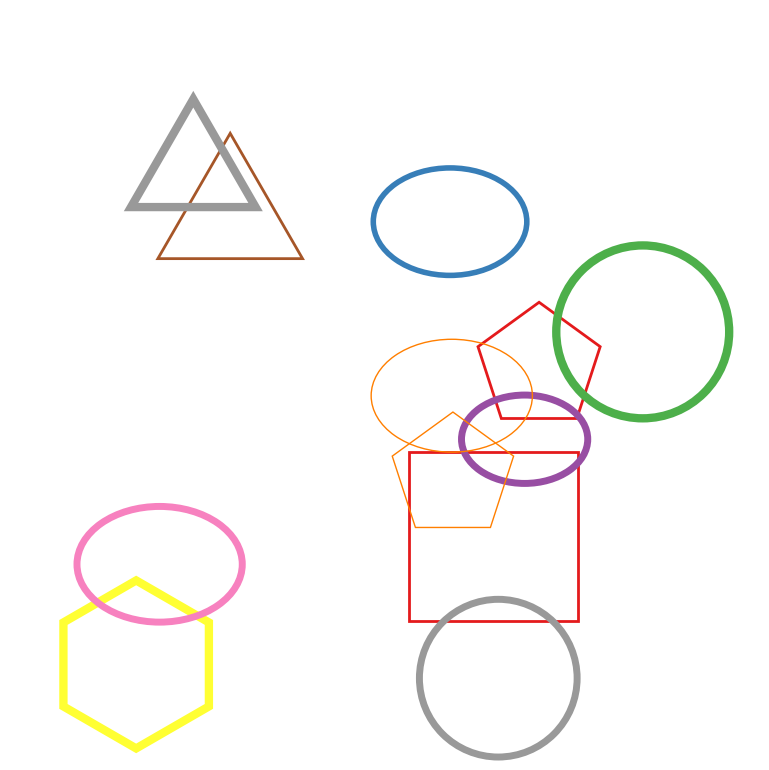[{"shape": "pentagon", "thickness": 1, "radius": 0.42, "center": [0.7, 0.524]}, {"shape": "square", "thickness": 1, "radius": 0.55, "center": [0.641, 0.304]}, {"shape": "oval", "thickness": 2, "radius": 0.5, "center": [0.584, 0.712]}, {"shape": "circle", "thickness": 3, "radius": 0.56, "center": [0.835, 0.569]}, {"shape": "oval", "thickness": 2.5, "radius": 0.41, "center": [0.681, 0.43]}, {"shape": "oval", "thickness": 0.5, "radius": 0.52, "center": [0.587, 0.486]}, {"shape": "pentagon", "thickness": 0.5, "radius": 0.41, "center": [0.588, 0.382]}, {"shape": "hexagon", "thickness": 3, "radius": 0.55, "center": [0.177, 0.137]}, {"shape": "triangle", "thickness": 1, "radius": 0.54, "center": [0.299, 0.718]}, {"shape": "oval", "thickness": 2.5, "radius": 0.54, "center": [0.207, 0.267]}, {"shape": "circle", "thickness": 2.5, "radius": 0.51, "center": [0.647, 0.119]}, {"shape": "triangle", "thickness": 3, "radius": 0.47, "center": [0.251, 0.778]}]